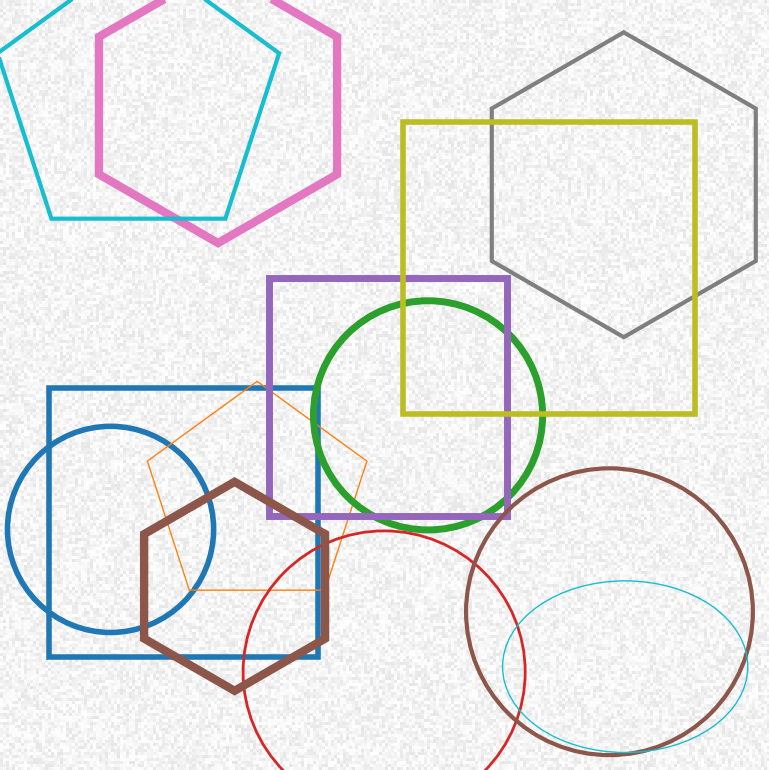[{"shape": "circle", "thickness": 2, "radius": 0.67, "center": [0.144, 0.312]}, {"shape": "square", "thickness": 2, "radius": 0.87, "center": [0.238, 0.322]}, {"shape": "pentagon", "thickness": 0.5, "radius": 0.75, "center": [0.334, 0.355]}, {"shape": "circle", "thickness": 2.5, "radius": 0.74, "center": [0.556, 0.461]}, {"shape": "circle", "thickness": 1, "radius": 0.92, "center": [0.499, 0.127]}, {"shape": "square", "thickness": 2.5, "radius": 0.77, "center": [0.504, 0.485]}, {"shape": "hexagon", "thickness": 3, "radius": 0.68, "center": [0.305, 0.239]}, {"shape": "circle", "thickness": 1.5, "radius": 0.93, "center": [0.792, 0.206]}, {"shape": "hexagon", "thickness": 3, "radius": 0.89, "center": [0.283, 0.863]}, {"shape": "hexagon", "thickness": 1.5, "radius": 0.99, "center": [0.81, 0.76]}, {"shape": "square", "thickness": 2, "radius": 0.95, "center": [0.713, 0.652]}, {"shape": "oval", "thickness": 0.5, "radius": 0.8, "center": [0.812, 0.134]}, {"shape": "pentagon", "thickness": 1.5, "radius": 0.96, "center": [0.18, 0.871]}]